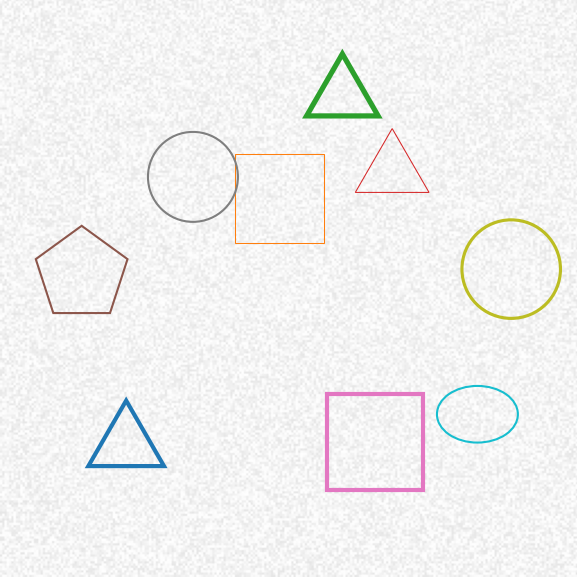[{"shape": "triangle", "thickness": 2, "radius": 0.38, "center": [0.218, 0.23]}, {"shape": "square", "thickness": 0.5, "radius": 0.38, "center": [0.484, 0.656]}, {"shape": "triangle", "thickness": 2.5, "radius": 0.36, "center": [0.593, 0.834]}, {"shape": "triangle", "thickness": 0.5, "radius": 0.37, "center": [0.679, 0.703]}, {"shape": "pentagon", "thickness": 1, "radius": 0.42, "center": [0.141, 0.525]}, {"shape": "square", "thickness": 2, "radius": 0.41, "center": [0.649, 0.234]}, {"shape": "circle", "thickness": 1, "radius": 0.39, "center": [0.334, 0.693]}, {"shape": "circle", "thickness": 1.5, "radius": 0.43, "center": [0.885, 0.533]}, {"shape": "oval", "thickness": 1, "radius": 0.35, "center": [0.827, 0.282]}]